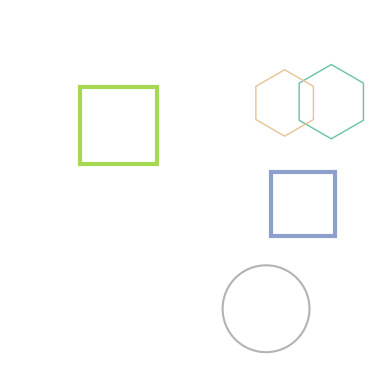[{"shape": "hexagon", "thickness": 1, "radius": 0.48, "center": [0.861, 0.736]}, {"shape": "square", "thickness": 3, "radius": 0.42, "center": [0.788, 0.47]}, {"shape": "square", "thickness": 3, "radius": 0.5, "center": [0.308, 0.674]}, {"shape": "hexagon", "thickness": 1, "radius": 0.43, "center": [0.739, 0.733]}, {"shape": "circle", "thickness": 1.5, "radius": 0.56, "center": [0.691, 0.198]}]